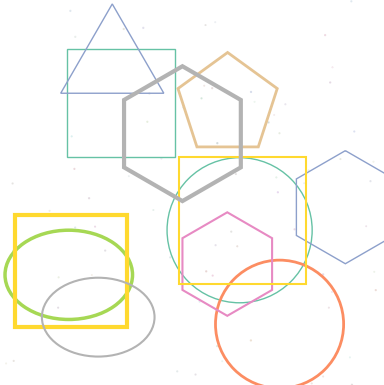[{"shape": "square", "thickness": 1, "radius": 0.7, "center": [0.314, 0.733]}, {"shape": "circle", "thickness": 1, "radius": 0.94, "center": [0.622, 0.402]}, {"shape": "circle", "thickness": 2, "radius": 0.83, "center": [0.726, 0.158]}, {"shape": "triangle", "thickness": 1, "radius": 0.77, "center": [0.292, 0.835]}, {"shape": "hexagon", "thickness": 1, "radius": 0.73, "center": [0.897, 0.462]}, {"shape": "hexagon", "thickness": 1.5, "radius": 0.67, "center": [0.59, 0.314]}, {"shape": "oval", "thickness": 2.5, "radius": 0.83, "center": [0.179, 0.286]}, {"shape": "square", "thickness": 3, "radius": 0.73, "center": [0.184, 0.296]}, {"shape": "square", "thickness": 1.5, "radius": 0.82, "center": [0.63, 0.428]}, {"shape": "pentagon", "thickness": 2, "radius": 0.68, "center": [0.591, 0.728]}, {"shape": "hexagon", "thickness": 3, "radius": 0.88, "center": [0.474, 0.653]}, {"shape": "oval", "thickness": 1.5, "radius": 0.73, "center": [0.255, 0.176]}]